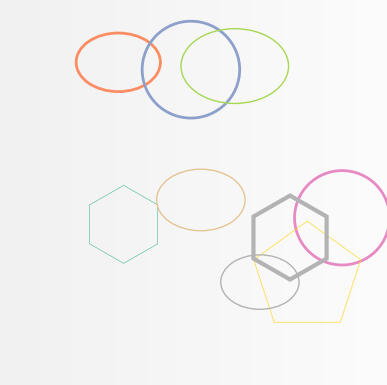[{"shape": "hexagon", "thickness": 0.5, "radius": 0.51, "center": [0.319, 0.417]}, {"shape": "oval", "thickness": 2, "radius": 0.54, "center": [0.305, 0.838]}, {"shape": "circle", "thickness": 2, "radius": 0.63, "center": [0.493, 0.819]}, {"shape": "circle", "thickness": 2, "radius": 0.61, "center": [0.883, 0.434]}, {"shape": "oval", "thickness": 1, "radius": 0.69, "center": [0.606, 0.828]}, {"shape": "pentagon", "thickness": 0.5, "radius": 0.73, "center": [0.793, 0.28]}, {"shape": "oval", "thickness": 1, "radius": 0.57, "center": [0.518, 0.481]}, {"shape": "hexagon", "thickness": 3, "radius": 0.54, "center": [0.748, 0.383]}, {"shape": "oval", "thickness": 1, "radius": 0.51, "center": [0.671, 0.267]}]